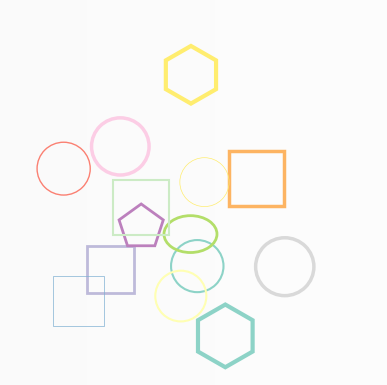[{"shape": "hexagon", "thickness": 3, "radius": 0.41, "center": [0.581, 0.128]}, {"shape": "circle", "thickness": 1.5, "radius": 0.34, "center": [0.509, 0.309]}, {"shape": "circle", "thickness": 1.5, "radius": 0.33, "center": [0.467, 0.231]}, {"shape": "square", "thickness": 2, "radius": 0.31, "center": [0.286, 0.301]}, {"shape": "circle", "thickness": 1, "radius": 0.34, "center": [0.164, 0.562]}, {"shape": "square", "thickness": 0.5, "radius": 0.33, "center": [0.203, 0.219]}, {"shape": "square", "thickness": 2.5, "radius": 0.36, "center": [0.661, 0.537]}, {"shape": "oval", "thickness": 2, "radius": 0.34, "center": [0.492, 0.392]}, {"shape": "circle", "thickness": 2.5, "radius": 0.37, "center": [0.31, 0.62]}, {"shape": "circle", "thickness": 2.5, "radius": 0.38, "center": [0.735, 0.307]}, {"shape": "pentagon", "thickness": 2, "radius": 0.3, "center": [0.364, 0.41]}, {"shape": "square", "thickness": 1.5, "radius": 0.36, "center": [0.364, 0.461]}, {"shape": "hexagon", "thickness": 3, "radius": 0.37, "center": [0.493, 0.806]}, {"shape": "circle", "thickness": 0.5, "radius": 0.32, "center": [0.528, 0.527]}]